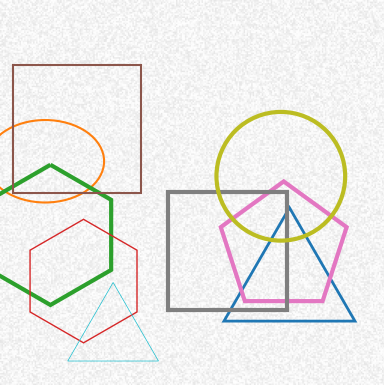[{"shape": "triangle", "thickness": 2, "radius": 0.98, "center": [0.752, 0.264]}, {"shape": "oval", "thickness": 1.5, "radius": 0.77, "center": [0.117, 0.581]}, {"shape": "hexagon", "thickness": 3, "radius": 0.91, "center": [0.131, 0.39]}, {"shape": "hexagon", "thickness": 1, "radius": 0.8, "center": [0.217, 0.27]}, {"shape": "square", "thickness": 1.5, "radius": 0.83, "center": [0.2, 0.665]}, {"shape": "pentagon", "thickness": 3, "radius": 0.86, "center": [0.737, 0.357]}, {"shape": "square", "thickness": 3, "radius": 0.77, "center": [0.591, 0.348]}, {"shape": "circle", "thickness": 3, "radius": 0.84, "center": [0.729, 0.542]}, {"shape": "triangle", "thickness": 0.5, "radius": 0.68, "center": [0.294, 0.13]}]